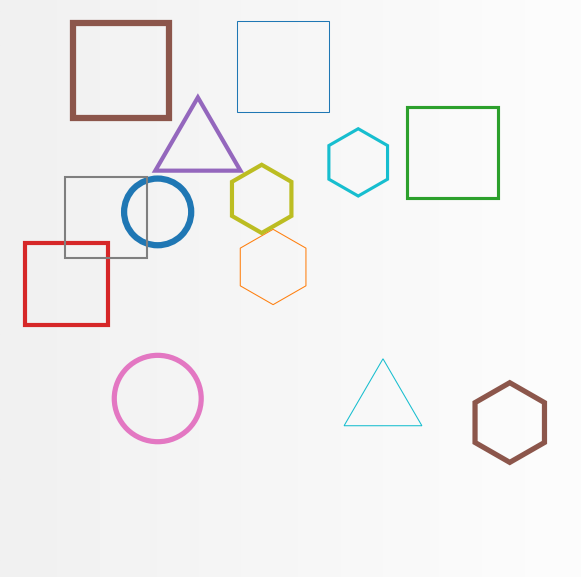[{"shape": "circle", "thickness": 3, "radius": 0.29, "center": [0.271, 0.632]}, {"shape": "square", "thickness": 0.5, "radius": 0.39, "center": [0.487, 0.885]}, {"shape": "hexagon", "thickness": 0.5, "radius": 0.33, "center": [0.47, 0.537]}, {"shape": "square", "thickness": 1.5, "radius": 0.39, "center": [0.778, 0.735]}, {"shape": "square", "thickness": 2, "radius": 0.36, "center": [0.114, 0.507]}, {"shape": "triangle", "thickness": 2, "radius": 0.42, "center": [0.34, 0.746]}, {"shape": "hexagon", "thickness": 2.5, "radius": 0.34, "center": [0.877, 0.267]}, {"shape": "square", "thickness": 3, "radius": 0.41, "center": [0.208, 0.877]}, {"shape": "circle", "thickness": 2.5, "radius": 0.37, "center": [0.271, 0.309]}, {"shape": "square", "thickness": 1, "radius": 0.35, "center": [0.183, 0.623]}, {"shape": "hexagon", "thickness": 2, "radius": 0.3, "center": [0.45, 0.655]}, {"shape": "triangle", "thickness": 0.5, "radius": 0.39, "center": [0.659, 0.301]}, {"shape": "hexagon", "thickness": 1.5, "radius": 0.29, "center": [0.616, 0.718]}]